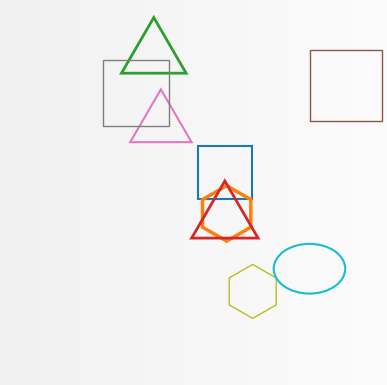[{"shape": "square", "thickness": 1.5, "radius": 0.34, "center": [0.58, 0.553]}, {"shape": "hexagon", "thickness": 2.5, "radius": 0.36, "center": [0.585, 0.446]}, {"shape": "triangle", "thickness": 2, "radius": 0.48, "center": [0.397, 0.858]}, {"shape": "triangle", "thickness": 2, "radius": 0.49, "center": [0.58, 0.431]}, {"shape": "square", "thickness": 1, "radius": 0.46, "center": [0.893, 0.777]}, {"shape": "triangle", "thickness": 1.5, "radius": 0.46, "center": [0.415, 0.676]}, {"shape": "square", "thickness": 1, "radius": 0.43, "center": [0.351, 0.758]}, {"shape": "hexagon", "thickness": 1, "radius": 0.35, "center": [0.652, 0.243]}, {"shape": "oval", "thickness": 1.5, "radius": 0.46, "center": [0.799, 0.302]}]